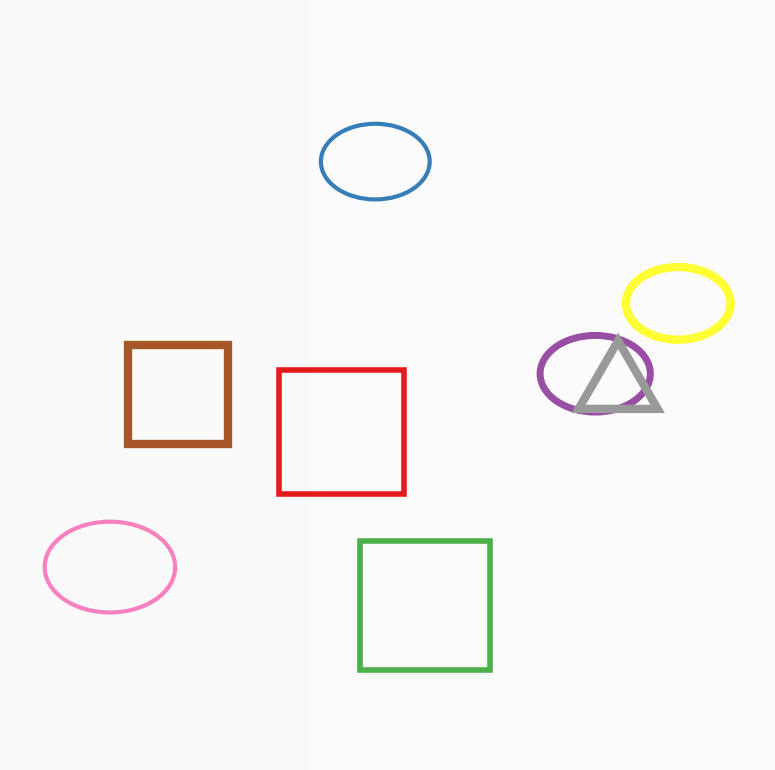[{"shape": "square", "thickness": 2, "radius": 0.4, "center": [0.441, 0.439]}, {"shape": "oval", "thickness": 1.5, "radius": 0.35, "center": [0.484, 0.79]}, {"shape": "square", "thickness": 2, "radius": 0.42, "center": [0.548, 0.213]}, {"shape": "oval", "thickness": 2.5, "radius": 0.36, "center": [0.768, 0.515]}, {"shape": "oval", "thickness": 3, "radius": 0.34, "center": [0.875, 0.606]}, {"shape": "square", "thickness": 3, "radius": 0.32, "center": [0.23, 0.487]}, {"shape": "oval", "thickness": 1.5, "radius": 0.42, "center": [0.142, 0.264]}, {"shape": "triangle", "thickness": 3, "radius": 0.29, "center": [0.798, 0.498]}]